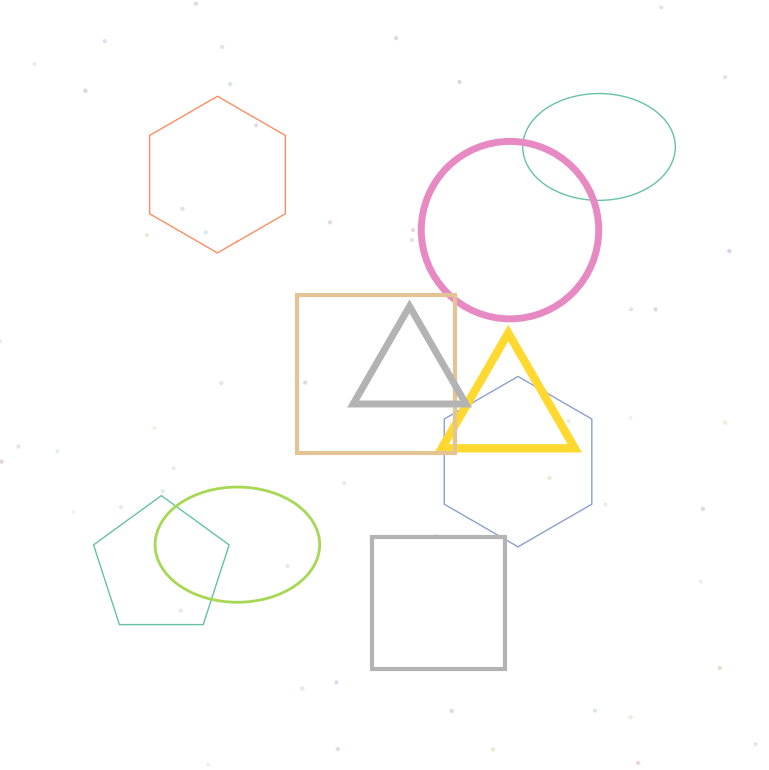[{"shape": "pentagon", "thickness": 0.5, "radius": 0.46, "center": [0.21, 0.264]}, {"shape": "oval", "thickness": 0.5, "radius": 0.5, "center": [0.778, 0.809]}, {"shape": "hexagon", "thickness": 0.5, "radius": 0.51, "center": [0.282, 0.773]}, {"shape": "hexagon", "thickness": 0.5, "radius": 0.55, "center": [0.673, 0.4]}, {"shape": "circle", "thickness": 2.5, "radius": 0.58, "center": [0.662, 0.701]}, {"shape": "oval", "thickness": 1, "radius": 0.53, "center": [0.308, 0.293]}, {"shape": "triangle", "thickness": 3, "radius": 0.5, "center": [0.66, 0.468]}, {"shape": "square", "thickness": 1.5, "radius": 0.51, "center": [0.489, 0.514]}, {"shape": "square", "thickness": 1.5, "radius": 0.43, "center": [0.569, 0.217]}, {"shape": "triangle", "thickness": 2.5, "radius": 0.42, "center": [0.532, 0.518]}]